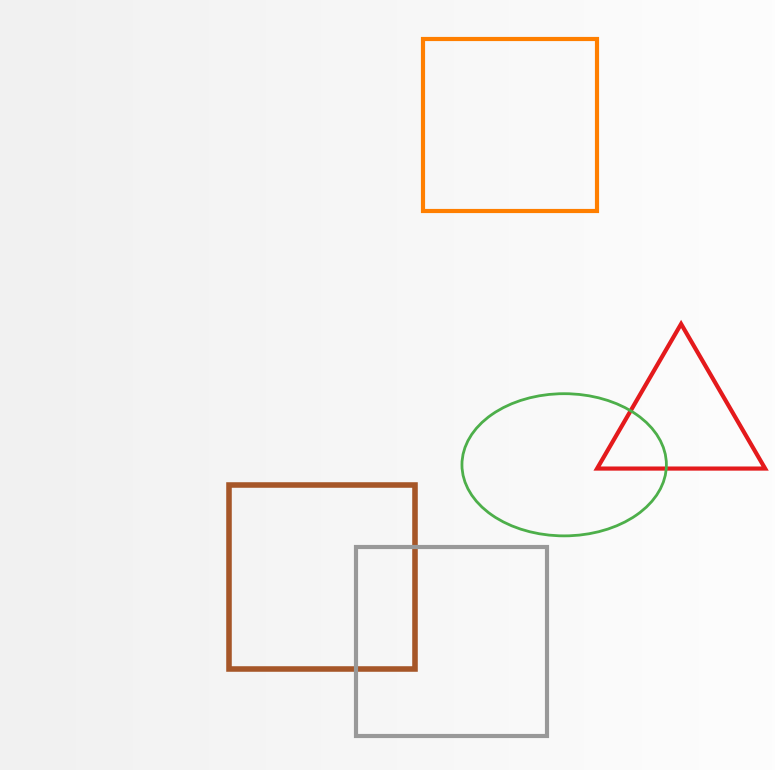[{"shape": "triangle", "thickness": 1.5, "radius": 0.63, "center": [0.879, 0.454]}, {"shape": "oval", "thickness": 1, "radius": 0.66, "center": [0.728, 0.396]}, {"shape": "square", "thickness": 1.5, "radius": 0.56, "center": [0.659, 0.838]}, {"shape": "square", "thickness": 2, "radius": 0.6, "center": [0.416, 0.25]}, {"shape": "square", "thickness": 1.5, "radius": 0.62, "center": [0.583, 0.167]}]